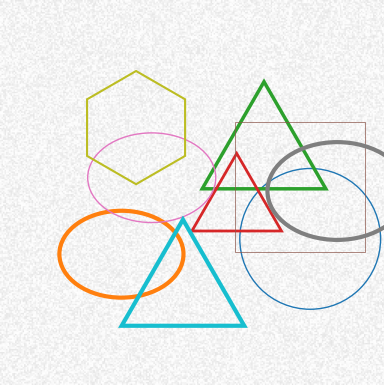[{"shape": "circle", "thickness": 1, "radius": 0.91, "center": [0.806, 0.38]}, {"shape": "oval", "thickness": 3, "radius": 0.81, "center": [0.315, 0.34]}, {"shape": "triangle", "thickness": 2.5, "radius": 0.93, "center": [0.686, 0.602]}, {"shape": "triangle", "thickness": 2, "radius": 0.67, "center": [0.615, 0.467]}, {"shape": "square", "thickness": 0.5, "radius": 0.84, "center": [0.78, 0.515]}, {"shape": "oval", "thickness": 1, "radius": 0.83, "center": [0.394, 0.538]}, {"shape": "oval", "thickness": 3, "radius": 0.91, "center": [0.876, 0.504]}, {"shape": "hexagon", "thickness": 1.5, "radius": 0.74, "center": [0.353, 0.669]}, {"shape": "triangle", "thickness": 3, "radius": 0.92, "center": [0.475, 0.246]}]